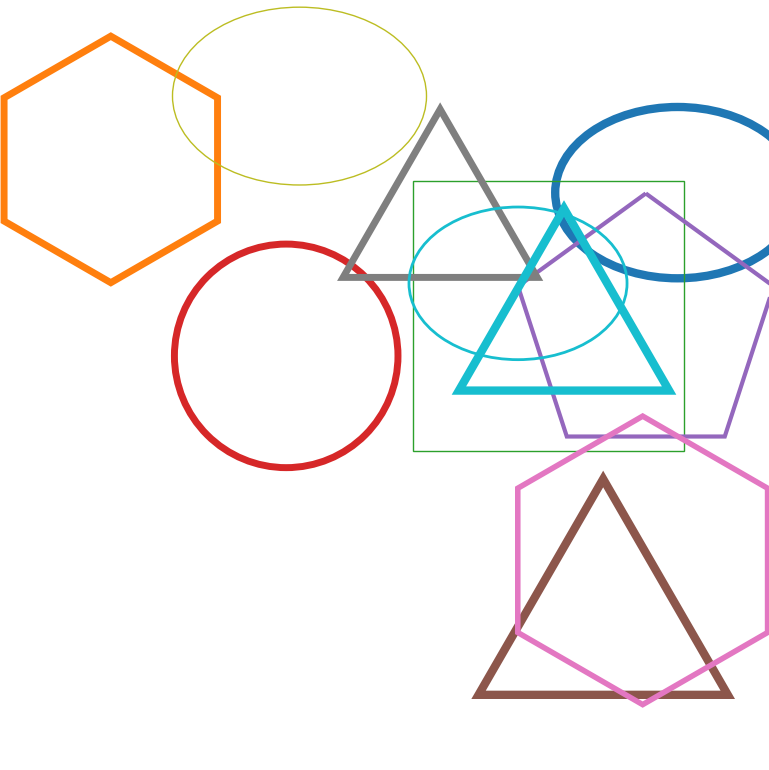[{"shape": "oval", "thickness": 3, "radius": 0.79, "center": [0.88, 0.75]}, {"shape": "hexagon", "thickness": 2.5, "radius": 0.8, "center": [0.144, 0.793]}, {"shape": "square", "thickness": 0.5, "radius": 0.88, "center": [0.712, 0.59]}, {"shape": "circle", "thickness": 2.5, "radius": 0.73, "center": [0.372, 0.538]}, {"shape": "pentagon", "thickness": 1.5, "radius": 0.87, "center": [0.839, 0.574]}, {"shape": "triangle", "thickness": 3, "radius": 0.93, "center": [0.783, 0.191]}, {"shape": "hexagon", "thickness": 2, "radius": 0.94, "center": [0.835, 0.272]}, {"shape": "triangle", "thickness": 2.5, "radius": 0.73, "center": [0.572, 0.713]}, {"shape": "oval", "thickness": 0.5, "radius": 0.82, "center": [0.389, 0.875]}, {"shape": "triangle", "thickness": 3, "radius": 0.79, "center": [0.732, 0.572]}, {"shape": "oval", "thickness": 1, "radius": 0.71, "center": [0.673, 0.632]}]